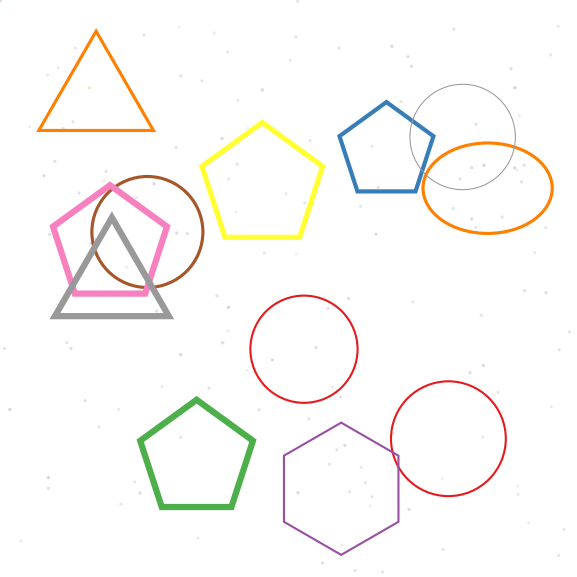[{"shape": "circle", "thickness": 1, "radius": 0.46, "center": [0.526, 0.394]}, {"shape": "circle", "thickness": 1, "radius": 0.5, "center": [0.776, 0.239]}, {"shape": "pentagon", "thickness": 2, "radius": 0.43, "center": [0.669, 0.737]}, {"shape": "pentagon", "thickness": 3, "radius": 0.51, "center": [0.34, 0.204]}, {"shape": "hexagon", "thickness": 1, "radius": 0.57, "center": [0.591, 0.153]}, {"shape": "oval", "thickness": 1.5, "radius": 0.56, "center": [0.844, 0.673]}, {"shape": "triangle", "thickness": 1.5, "radius": 0.57, "center": [0.166, 0.831]}, {"shape": "pentagon", "thickness": 2.5, "radius": 0.55, "center": [0.454, 0.677]}, {"shape": "circle", "thickness": 1.5, "radius": 0.48, "center": [0.255, 0.597]}, {"shape": "pentagon", "thickness": 3, "radius": 0.52, "center": [0.191, 0.575]}, {"shape": "circle", "thickness": 0.5, "radius": 0.46, "center": [0.801, 0.762]}, {"shape": "triangle", "thickness": 3, "radius": 0.57, "center": [0.194, 0.509]}]